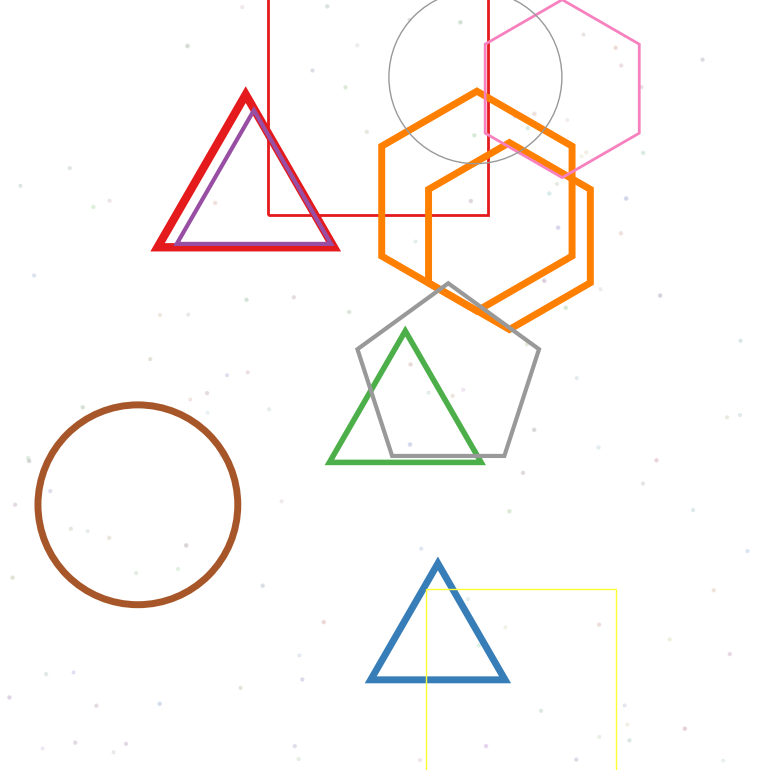[{"shape": "triangle", "thickness": 3, "radius": 0.66, "center": [0.319, 0.745]}, {"shape": "square", "thickness": 1, "radius": 0.71, "center": [0.491, 0.864]}, {"shape": "triangle", "thickness": 2.5, "radius": 0.5, "center": [0.569, 0.167]}, {"shape": "triangle", "thickness": 2, "radius": 0.57, "center": [0.526, 0.456]}, {"shape": "triangle", "thickness": 1.5, "radius": 0.58, "center": [0.33, 0.741]}, {"shape": "hexagon", "thickness": 2.5, "radius": 0.71, "center": [0.619, 0.739]}, {"shape": "hexagon", "thickness": 2.5, "radius": 0.61, "center": [0.662, 0.693]}, {"shape": "square", "thickness": 0.5, "radius": 0.62, "center": [0.677, 0.112]}, {"shape": "circle", "thickness": 2.5, "radius": 0.65, "center": [0.179, 0.344]}, {"shape": "hexagon", "thickness": 1, "radius": 0.58, "center": [0.73, 0.885]}, {"shape": "circle", "thickness": 0.5, "radius": 0.56, "center": [0.617, 0.9]}, {"shape": "pentagon", "thickness": 1.5, "radius": 0.62, "center": [0.582, 0.508]}]